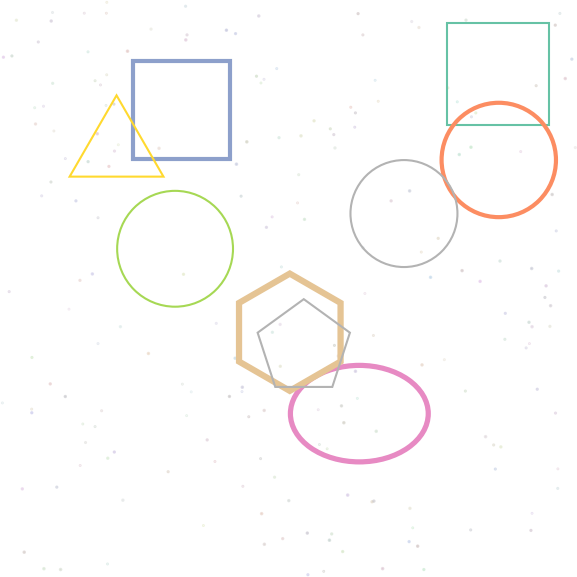[{"shape": "square", "thickness": 1, "radius": 0.44, "center": [0.863, 0.871]}, {"shape": "circle", "thickness": 2, "radius": 0.5, "center": [0.864, 0.722]}, {"shape": "square", "thickness": 2, "radius": 0.42, "center": [0.314, 0.809]}, {"shape": "oval", "thickness": 2.5, "radius": 0.6, "center": [0.622, 0.283]}, {"shape": "circle", "thickness": 1, "radius": 0.5, "center": [0.303, 0.568]}, {"shape": "triangle", "thickness": 1, "radius": 0.47, "center": [0.202, 0.74]}, {"shape": "hexagon", "thickness": 3, "radius": 0.51, "center": [0.502, 0.424]}, {"shape": "circle", "thickness": 1, "radius": 0.46, "center": [0.699, 0.629]}, {"shape": "pentagon", "thickness": 1, "radius": 0.42, "center": [0.526, 0.397]}]